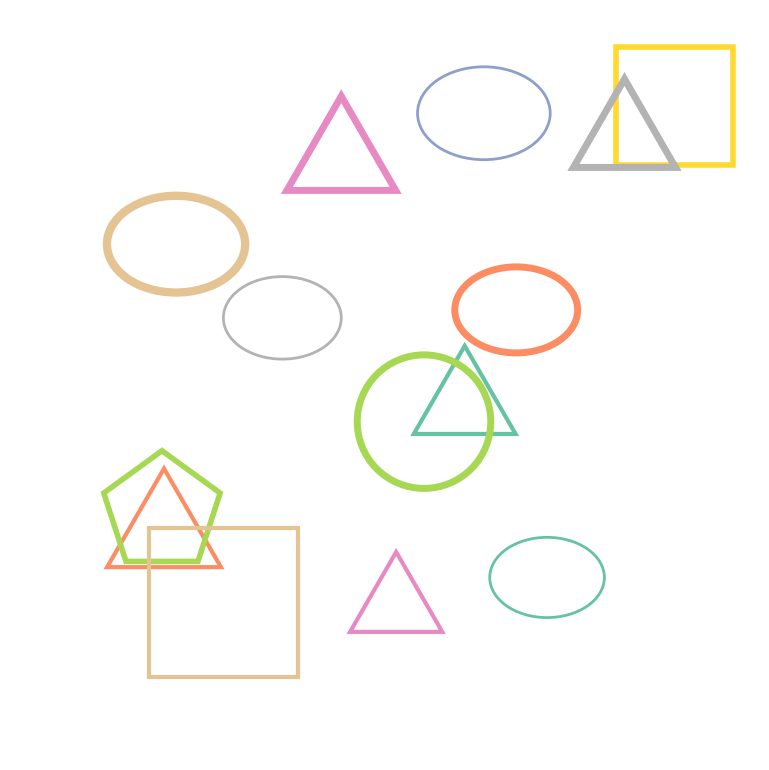[{"shape": "oval", "thickness": 1, "radius": 0.37, "center": [0.71, 0.25]}, {"shape": "triangle", "thickness": 1.5, "radius": 0.38, "center": [0.603, 0.475]}, {"shape": "oval", "thickness": 2.5, "radius": 0.4, "center": [0.67, 0.598]}, {"shape": "triangle", "thickness": 1.5, "radius": 0.43, "center": [0.213, 0.306]}, {"shape": "oval", "thickness": 1, "radius": 0.43, "center": [0.628, 0.853]}, {"shape": "triangle", "thickness": 2.5, "radius": 0.41, "center": [0.443, 0.793]}, {"shape": "triangle", "thickness": 1.5, "radius": 0.35, "center": [0.515, 0.214]}, {"shape": "pentagon", "thickness": 2, "radius": 0.4, "center": [0.21, 0.335]}, {"shape": "circle", "thickness": 2.5, "radius": 0.43, "center": [0.551, 0.452]}, {"shape": "square", "thickness": 2, "radius": 0.38, "center": [0.876, 0.862]}, {"shape": "square", "thickness": 1.5, "radius": 0.48, "center": [0.29, 0.218]}, {"shape": "oval", "thickness": 3, "radius": 0.45, "center": [0.229, 0.683]}, {"shape": "oval", "thickness": 1, "radius": 0.38, "center": [0.367, 0.587]}, {"shape": "triangle", "thickness": 2.5, "radius": 0.38, "center": [0.811, 0.821]}]